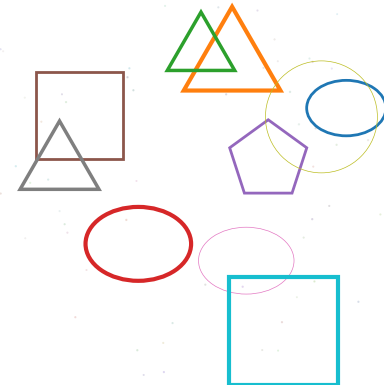[{"shape": "oval", "thickness": 2, "radius": 0.51, "center": [0.899, 0.719]}, {"shape": "triangle", "thickness": 3, "radius": 0.73, "center": [0.603, 0.837]}, {"shape": "triangle", "thickness": 2.5, "radius": 0.51, "center": [0.522, 0.868]}, {"shape": "oval", "thickness": 3, "radius": 0.69, "center": [0.359, 0.367]}, {"shape": "pentagon", "thickness": 2, "radius": 0.53, "center": [0.697, 0.584]}, {"shape": "square", "thickness": 2, "radius": 0.57, "center": [0.207, 0.699]}, {"shape": "oval", "thickness": 0.5, "radius": 0.62, "center": [0.64, 0.323]}, {"shape": "triangle", "thickness": 2.5, "radius": 0.59, "center": [0.155, 0.567]}, {"shape": "circle", "thickness": 0.5, "radius": 0.73, "center": [0.835, 0.696]}, {"shape": "square", "thickness": 3, "radius": 0.7, "center": [0.736, 0.141]}]